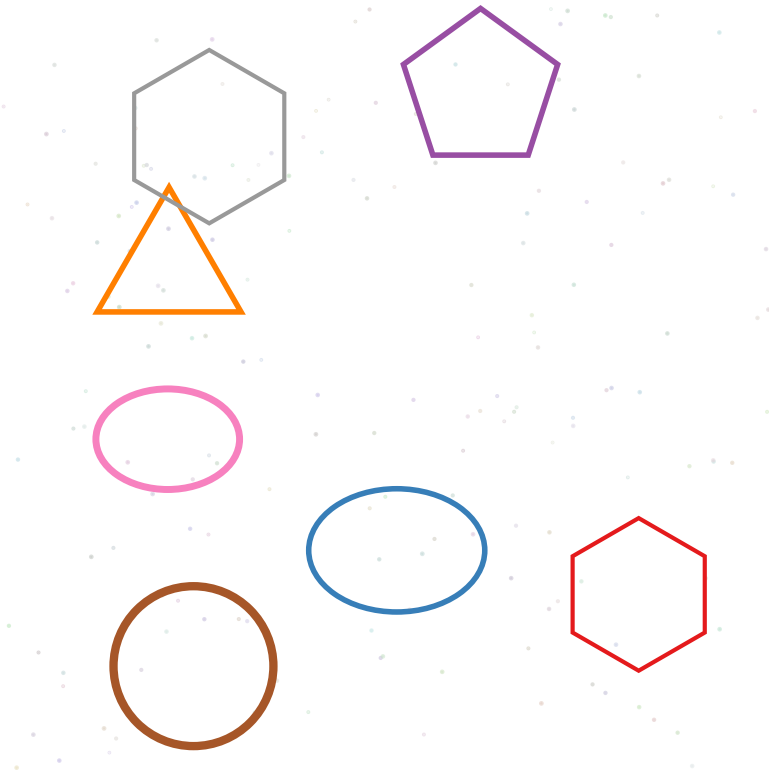[{"shape": "hexagon", "thickness": 1.5, "radius": 0.5, "center": [0.829, 0.228]}, {"shape": "oval", "thickness": 2, "radius": 0.57, "center": [0.515, 0.285]}, {"shape": "pentagon", "thickness": 2, "radius": 0.53, "center": [0.624, 0.884]}, {"shape": "triangle", "thickness": 2, "radius": 0.54, "center": [0.22, 0.649]}, {"shape": "circle", "thickness": 3, "radius": 0.52, "center": [0.251, 0.135]}, {"shape": "oval", "thickness": 2.5, "radius": 0.47, "center": [0.218, 0.43]}, {"shape": "hexagon", "thickness": 1.5, "radius": 0.56, "center": [0.272, 0.823]}]